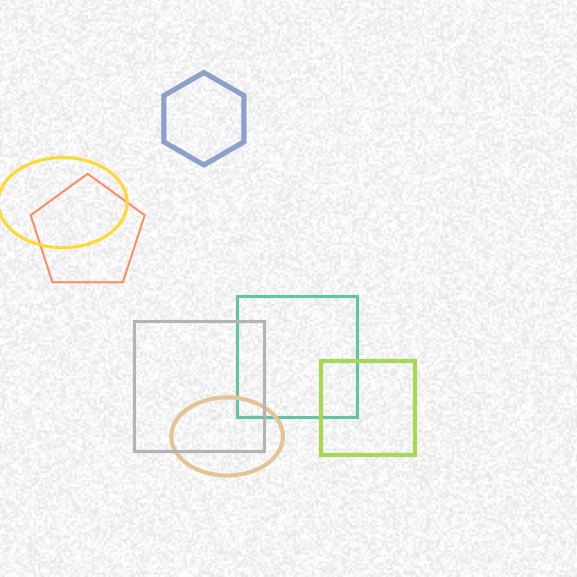[{"shape": "square", "thickness": 1.5, "radius": 0.52, "center": [0.514, 0.382]}, {"shape": "pentagon", "thickness": 1, "radius": 0.52, "center": [0.152, 0.594]}, {"shape": "hexagon", "thickness": 2.5, "radius": 0.4, "center": [0.353, 0.794]}, {"shape": "square", "thickness": 2, "radius": 0.4, "center": [0.637, 0.293]}, {"shape": "oval", "thickness": 1.5, "radius": 0.56, "center": [0.109, 0.648]}, {"shape": "oval", "thickness": 2, "radius": 0.48, "center": [0.393, 0.243]}, {"shape": "square", "thickness": 1.5, "radius": 0.56, "center": [0.344, 0.331]}]